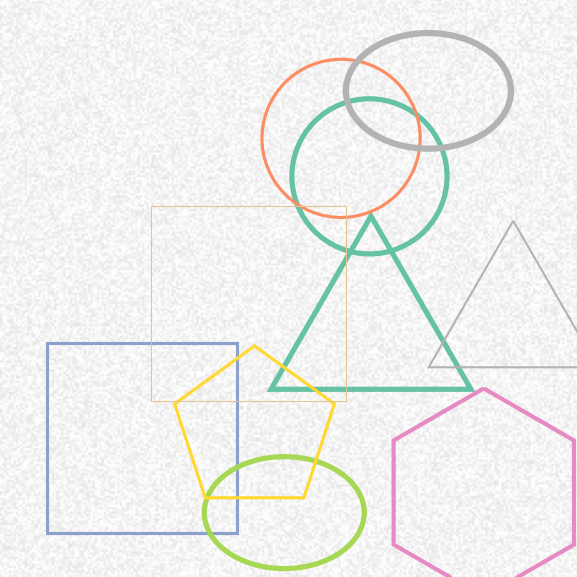[{"shape": "triangle", "thickness": 2.5, "radius": 1.0, "center": [0.642, 0.425]}, {"shape": "circle", "thickness": 2.5, "radius": 0.67, "center": [0.64, 0.694]}, {"shape": "circle", "thickness": 1.5, "radius": 0.68, "center": [0.591, 0.76]}, {"shape": "square", "thickness": 1.5, "radius": 0.82, "center": [0.246, 0.24]}, {"shape": "hexagon", "thickness": 2, "radius": 0.9, "center": [0.838, 0.146]}, {"shape": "oval", "thickness": 2.5, "radius": 0.69, "center": [0.492, 0.111]}, {"shape": "pentagon", "thickness": 1.5, "radius": 0.73, "center": [0.441, 0.255]}, {"shape": "square", "thickness": 0.5, "radius": 0.85, "center": [0.43, 0.474]}, {"shape": "triangle", "thickness": 1, "radius": 0.85, "center": [0.889, 0.448]}, {"shape": "oval", "thickness": 3, "radius": 0.71, "center": [0.742, 0.842]}]